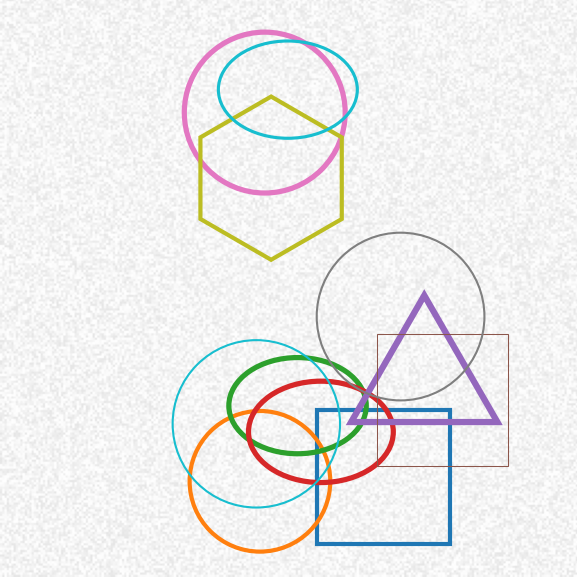[{"shape": "square", "thickness": 2, "radius": 0.58, "center": [0.664, 0.174]}, {"shape": "circle", "thickness": 2, "radius": 0.61, "center": [0.45, 0.166]}, {"shape": "oval", "thickness": 2.5, "radius": 0.59, "center": [0.515, 0.297]}, {"shape": "oval", "thickness": 2.5, "radius": 0.63, "center": [0.556, 0.251]}, {"shape": "triangle", "thickness": 3, "radius": 0.73, "center": [0.735, 0.341]}, {"shape": "square", "thickness": 0.5, "radius": 0.57, "center": [0.766, 0.306]}, {"shape": "circle", "thickness": 2.5, "radius": 0.7, "center": [0.458, 0.804]}, {"shape": "circle", "thickness": 1, "radius": 0.73, "center": [0.694, 0.451]}, {"shape": "hexagon", "thickness": 2, "radius": 0.71, "center": [0.469, 0.691]}, {"shape": "circle", "thickness": 1, "radius": 0.72, "center": [0.444, 0.265]}, {"shape": "oval", "thickness": 1.5, "radius": 0.6, "center": [0.498, 0.844]}]